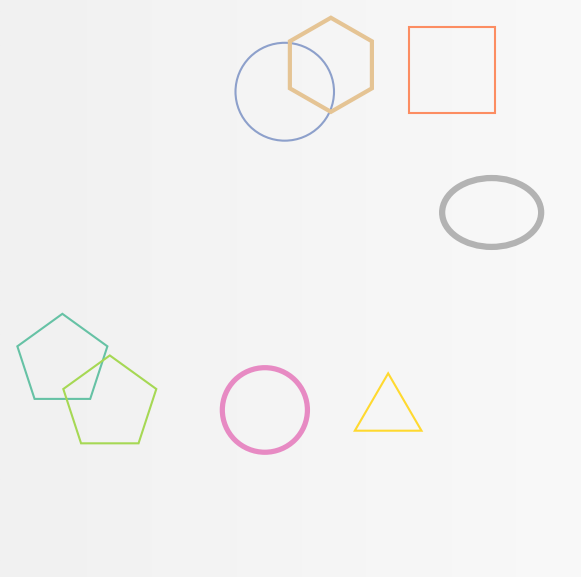[{"shape": "pentagon", "thickness": 1, "radius": 0.41, "center": [0.107, 0.374]}, {"shape": "square", "thickness": 1, "radius": 0.37, "center": [0.778, 0.878]}, {"shape": "circle", "thickness": 1, "radius": 0.42, "center": [0.49, 0.84]}, {"shape": "circle", "thickness": 2.5, "radius": 0.37, "center": [0.456, 0.289]}, {"shape": "pentagon", "thickness": 1, "radius": 0.42, "center": [0.189, 0.3]}, {"shape": "triangle", "thickness": 1, "radius": 0.33, "center": [0.668, 0.286]}, {"shape": "hexagon", "thickness": 2, "radius": 0.41, "center": [0.569, 0.887]}, {"shape": "oval", "thickness": 3, "radius": 0.43, "center": [0.846, 0.631]}]